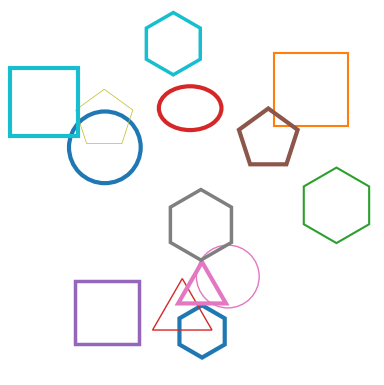[{"shape": "hexagon", "thickness": 3, "radius": 0.34, "center": [0.525, 0.139]}, {"shape": "circle", "thickness": 3, "radius": 0.47, "center": [0.272, 0.617]}, {"shape": "square", "thickness": 1.5, "radius": 0.47, "center": [0.808, 0.769]}, {"shape": "hexagon", "thickness": 1.5, "radius": 0.49, "center": [0.874, 0.467]}, {"shape": "triangle", "thickness": 1, "radius": 0.45, "center": [0.473, 0.187]}, {"shape": "oval", "thickness": 3, "radius": 0.41, "center": [0.494, 0.719]}, {"shape": "square", "thickness": 2.5, "radius": 0.41, "center": [0.278, 0.188]}, {"shape": "pentagon", "thickness": 3, "radius": 0.4, "center": [0.697, 0.638]}, {"shape": "triangle", "thickness": 3, "radius": 0.36, "center": [0.525, 0.248]}, {"shape": "circle", "thickness": 1, "radius": 0.41, "center": [0.592, 0.282]}, {"shape": "hexagon", "thickness": 2.5, "radius": 0.46, "center": [0.522, 0.416]}, {"shape": "pentagon", "thickness": 0.5, "radius": 0.39, "center": [0.271, 0.69]}, {"shape": "square", "thickness": 3, "radius": 0.44, "center": [0.114, 0.735]}, {"shape": "hexagon", "thickness": 2.5, "radius": 0.4, "center": [0.45, 0.887]}]